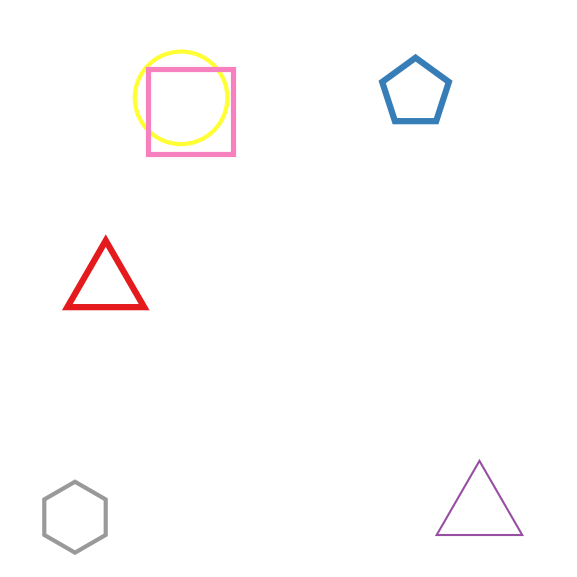[{"shape": "triangle", "thickness": 3, "radius": 0.38, "center": [0.183, 0.506]}, {"shape": "pentagon", "thickness": 3, "radius": 0.3, "center": [0.72, 0.838]}, {"shape": "triangle", "thickness": 1, "radius": 0.43, "center": [0.83, 0.115]}, {"shape": "circle", "thickness": 2, "radius": 0.4, "center": [0.314, 0.83]}, {"shape": "square", "thickness": 2.5, "radius": 0.37, "center": [0.329, 0.806]}, {"shape": "hexagon", "thickness": 2, "radius": 0.31, "center": [0.13, 0.104]}]